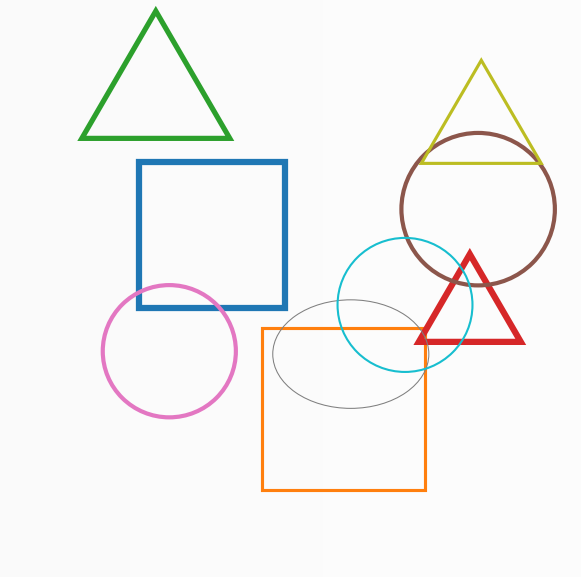[{"shape": "square", "thickness": 3, "radius": 0.63, "center": [0.364, 0.592]}, {"shape": "square", "thickness": 1.5, "radius": 0.7, "center": [0.591, 0.291]}, {"shape": "triangle", "thickness": 2.5, "radius": 0.73, "center": [0.268, 0.833]}, {"shape": "triangle", "thickness": 3, "radius": 0.51, "center": [0.808, 0.458]}, {"shape": "circle", "thickness": 2, "radius": 0.66, "center": [0.823, 0.637]}, {"shape": "circle", "thickness": 2, "radius": 0.57, "center": [0.291, 0.391]}, {"shape": "oval", "thickness": 0.5, "radius": 0.67, "center": [0.604, 0.386]}, {"shape": "triangle", "thickness": 1.5, "radius": 0.6, "center": [0.828, 0.776]}, {"shape": "circle", "thickness": 1, "radius": 0.58, "center": [0.697, 0.471]}]